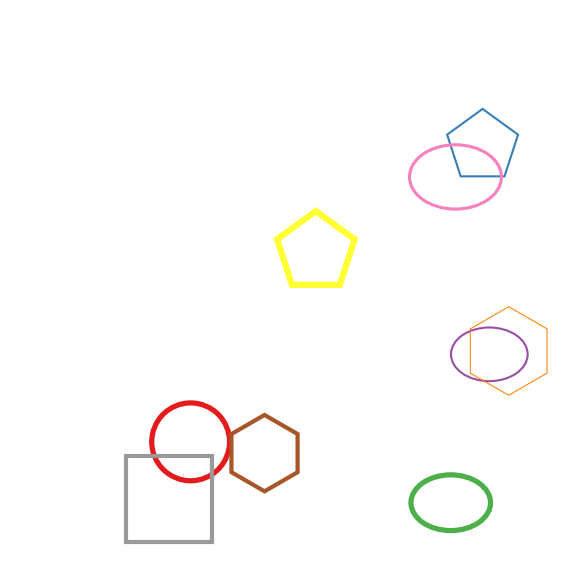[{"shape": "circle", "thickness": 2.5, "radius": 0.34, "center": [0.33, 0.234]}, {"shape": "pentagon", "thickness": 1, "radius": 0.32, "center": [0.836, 0.746]}, {"shape": "oval", "thickness": 2.5, "radius": 0.34, "center": [0.781, 0.129]}, {"shape": "oval", "thickness": 1, "radius": 0.33, "center": [0.847, 0.386]}, {"shape": "hexagon", "thickness": 0.5, "radius": 0.38, "center": [0.881, 0.391]}, {"shape": "pentagon", "thickness": 3, "radius": 0.35, "center": [0.547, 0.563]}, {"shape": "hexagon", "thickness": 2, "radius": 0.33, "center": [0.458, 0.214]}, {"shape": "oval", "thickness": 1.5, "radius": 0.4, "center": [0.789, 0.693]}, {"shape": "square", "thickness": 2, "radius": 0.37, "center": [0.292, 0.134]}]